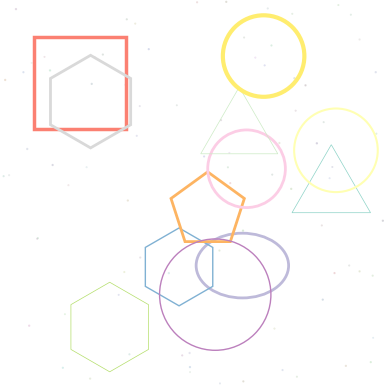[{"shape": "triangle", "thickness": 0.5, "radius": 0.59, "center": [0.86, 0.506]}, {"shape": "circle", "thickness": 1.5, "radius": 0.54, "center": [0.873, 0.61]}, {"shape": "oval", "thickness": 2, "radius": 0.6, "center": [0.63, 0.31]}, {"shape": "square", "thickness": 2.5, "radius": 0.6, "center": [0.207, 0.785]}, {"shape": "hexagon", "thickness": 1, "radius": 0.51, "center": [0.465, 0.307]}, {"shape": "pentagon", "thickness": 2, "radius": 0.5, "center": [0.539, 0.453]}, {"shape": "hexagon", "thickness": 0.5, "radius": 0.58, "center": [0.285, 0.151]}, {"shape": "circle", "thickness": 2, "radius": 0.5, "center": [0.64, 0.562]}, {"shape": "hexagon", "thickness": 2, "radius": 0.6, "center": [0.235, 0.736]}, {"shape": "circle", "thickness": 1, "radius": 0.72, "center": [0.559, 0.235]}, {"shape": "triangle", "thickness": 0.5, "radius": 0.58, "center": [0.621, 0.658]}, {"shape": "circle", "thickness": 3, "radius": 0.53, "center": [0.685, 0.854]}]